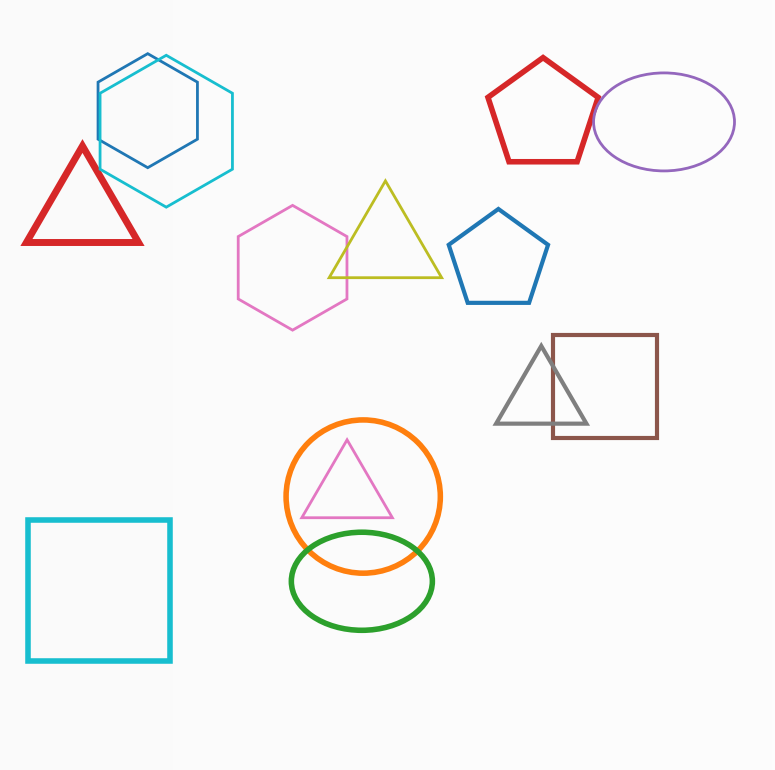[{"shape": "pentagon", "thickness": 1.5, "radius": 0.34, "center": [0.643, 0.661]}, {"shape": "hexagon", "thickness": 1, "radius": 0.37, "center": [0.191, 0.856]}, {"shape": "circle", "thickness": 2, "radius": 0.5, "center": [0.469, 0.355]}, {"shape": "oval", "thickness": 2, "radius": 0.45, "center": [0.467, 0.245]}, {"shape": "triangle", "thickness": 2.5, "radius": 0.42, "center": [0.106, 0.727]}, {"shape": "pentagon", "thickness": 2, "radius": 0.37, "center": [0.701, 0.85]}, {"shape": "oval", "thickness": 1, "radius": 0.45, "center": [0.857, 0.842]}, {"shape": "square", "thickness": 1.5, "radius": 0.33, "center": [0.781, 0.498]}, {"shape": "hexagon", "thickness": 1, "radius": 0.41, "center": [0.378, 0.652]}, {"shape": "triangle", "thickness": 1, "radius": 0.34, "center": [0.448, 0.361]}, {"shape": "triangle", "thickness": 1.5, "radius": 0.34, "center": [0.698, 0.483]}, {"shape": "triangle", "thickness": 1, "radius": 0.42, "center": [0.497, 0.681]}, {"shape": "square", "thickness": 2, "radius": 0.46, "center": [0.128, 0.233]}, {"shape": "hexagon", "thickness": 1, "radius": 0.49, "center": [0.215, 0.83]}]